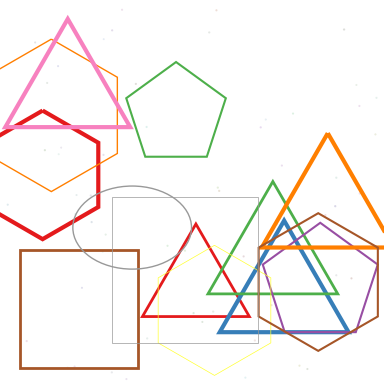[{"shape": "hexagon", "thickness": 3, "radius": 0.83, "center": [0.111, 0.546]}, {"shape": "triangle", "thickness": 2, "radius": 0.8, "center": [0.509, 0.258]}, {"shape": "triangle", "thickness": 3, "radius": 0.97, "center": [0.738, 0.234]}, {"shape": "pentagon", "thickness": 1.5, "radius": 0.68, "center": [0.457, 0.703]}, {"shape": "triangle", "thickness": 2, "radius": 0.97, "center": [0.709, 0.334]}, {"shape": "pentagon", "thickness": 1.5, "radius": 0.79, "center": [0.832, 0.264]}, {"shape": "hexagon", "thickness": 1, "radius": 0.99, "center": [0.133, 0.7]}, {"shape": "triangle", "thickness": 3, "radius": 0.99, "center": [0.851, 0.456]}, {"shape": "hexagon", "thickness": 0.5, "radius": 0.84, "center": [0.557, 0.194]}, {"shape": "square", "thickness": 2, "radius": 0.76, "center": [0.204, 0.198]}, {"shape": "hexagon", "thickness": 1.5, "radius": 0.89, "center": [0.827, 0.267]}, {"shape": "triangle", "thickness": 3, "radius": 0.94, "center": [0.176, 0.763]}, {"shape": "square", "thickness": 0.5, "radius": 0.95, "center": [0.48, 0.298]}, {"shape": "oval", "thickness": 1, "radius": 0.77, "center": [0.343, 0.409]}]